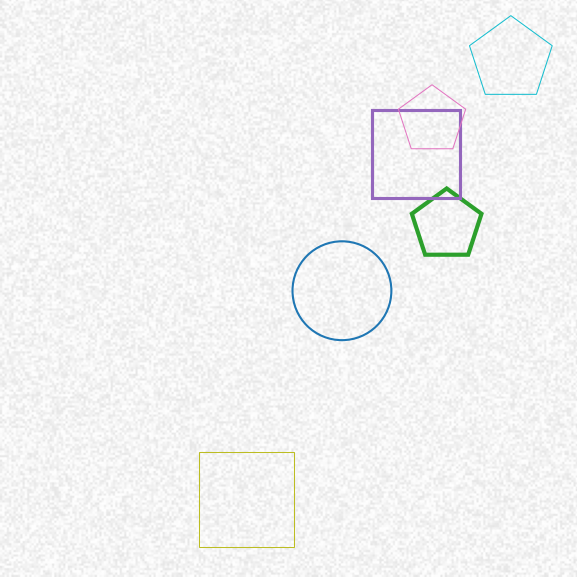[{"shape": "circle", "thickness": 1, "radius": 0.43, "center": [0.592, 0.496]}, {"shape": "pentagon", "thickness": 2, "radius": 0.32, "center": [0.773, 0.609]}, {"shape": "square", "thickness": 1.5, "radius": 0.38, "center": [0.72, 0.732]}, {"shape": "pentagon", "thickness": 0.5, "radius": 0.31, "center": [0.748, 0.791]}, {"shape": "square", "thickness": 0.5, "radius": 0.41, "center": [0.426, 0.134]}, {"shape": "pentagon", "thickness": 0.5, "radius": 0.38, "center": [0.885, 0.897]}]